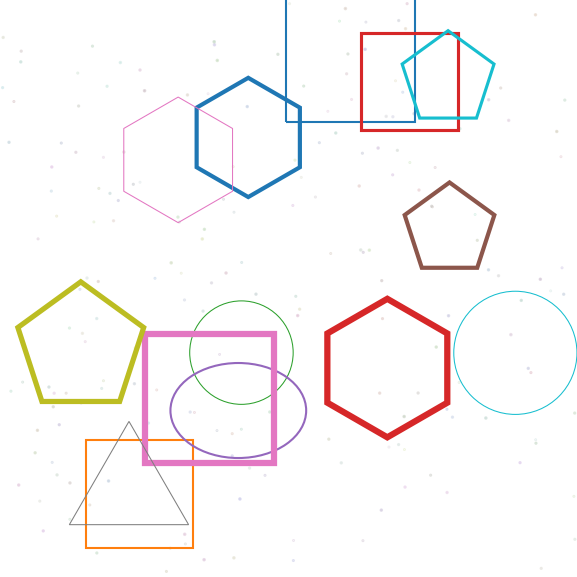[{"shape": "hexagon", "thickness": 2, "radius": 0.52, "center": [0.43, 0.761]}, {"shape": "square", "thickness": 1, "radius": 0.56, "center": [0.607, 0.9]}, {"shape": "square", "thickness": 1, "radius": 0.47, "center": [0.241, 0.144]}, {"shape": "circle", "thickness": 0.5, "radius": 0.45, "center": [0.418, 0.389]}, {"shape": "hexagon", "thickness": 3, "radius": 0.6, "center": [0.671, 0.362]}, {"shape": "square", "thickness": 1.5, "radius": 0.42, "center": [0.709, 0.859]}, {"shape": "oval", "thickness": 1, "radius": 0.59, "center": [0.413, 0.288]}, {"shape": "pentagon", "thickness": 2, "radius": 0.41, "center": [0.778, 0.602]}, {"shape": "square", "thickness": 3, "radius": 0.56, "center": [0.363, 0.309]}, {"shape": "hexagon", "thickness": 0.5, "radius": 0.54, "center": [0.309, 0.722]}, {"shape": "triangle", "thickness": 0.5, "radius": 0.6, "center": [0.223, 0.15]}, {"shape": "pentagon", "thickness": 2.5, "radius": 0.57, "center": [0.14, 0.397]}, {"shape": "pentagon", "thickness": 1.5, "radius": 0.42, "center": [0.776, 0.862]}, {"shape": "circle", "thickness": 0.5, "radius": 0.53, "center": [0.892, 0.388]}]